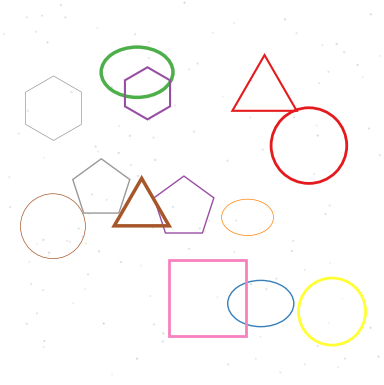[{"shape": "circle", "thickness": 2, "radius": 0.49, "center": [0.802, 0.622]}, {"shape": "triangle", "thickness": 1.5, "radius": 0.48, "center": [0.687, 0.76]}, {"shape": "oval", "thickness": 1, "radius": 0.43, "center": [0.677, 0.212]}, {"shape": "oval", "thickness": 2.5, "radius": 0.47, "center": [0.356, 0.812]}, {"shape": "pentagon", "thickness": 1, "radius": 0.41, "center": [0.478, 0.461]}, {"shape": "hexagon", "thickness": 1.5, "radius": 0.34, "center": [0.383, 0.758]}, {"shape": "oval", "thickness": 0.5, "radius": 0.34, "center": [0.643, 0.435]}, {"shape": "circle", "thickness": 2, "radius": 0.44, "center": [0.862, 0.191]}, {"shape": "circle", "thickness": 0.5, "radius": 0.42, "center": [0.137, 0.412]}, {"shape": "triangle", "thickness": 2.5, "radius": 0.41, "center": [0.368, 0.455]}, {"shape": "square", "thickness": 2, "radius": 0.5, "center": [0.538, 0.226]}, {"shape": "pentagon", "thickness": 1, "radius": 0.39, "center": [0.263, 0.51]}, {"shape": "hexagon", "thickness": 0.5, "radius": 0.42, "center": [0.139, 0.719]}]